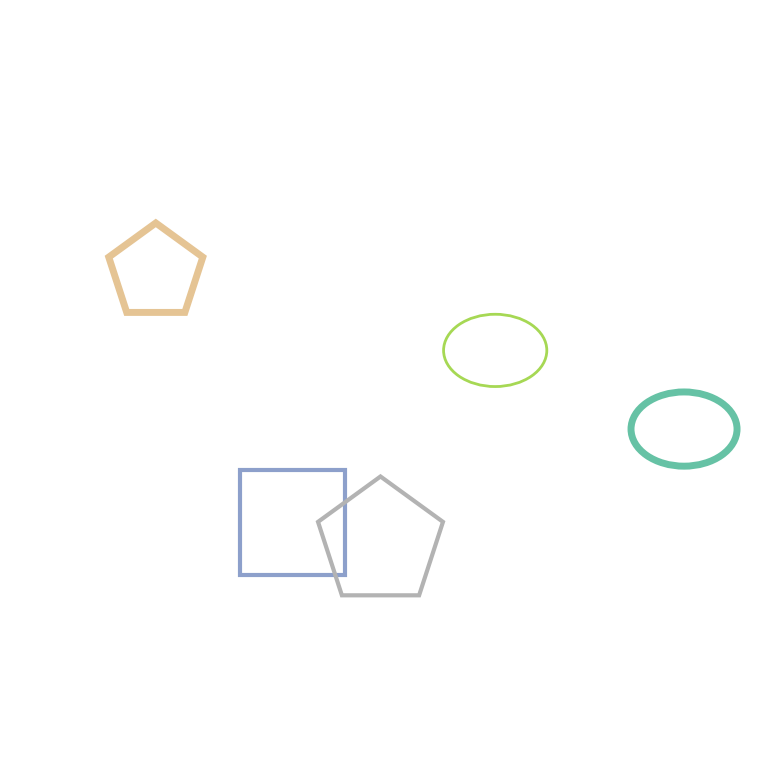[{"shape": "oval", "thickness": 2.5, "radius": 0.34, "center": [0.888, 0.443]}, {"shape": "square", "thickness": 1.5, "radius": 0.34, "center": [0.38, 0.322]}, {"shape": "oval", "thickness": 1, "radius": 0.34, "center": [0.643, 0.545]}, {"shape": "pentagon", "thickness": 2.5, "radius": 0.32, "center": [0.202, 0.646]}, {"shape": "pentagon", "thickness": 1.5, "radius": 0.43, "center": [0.494, 0.296]}]